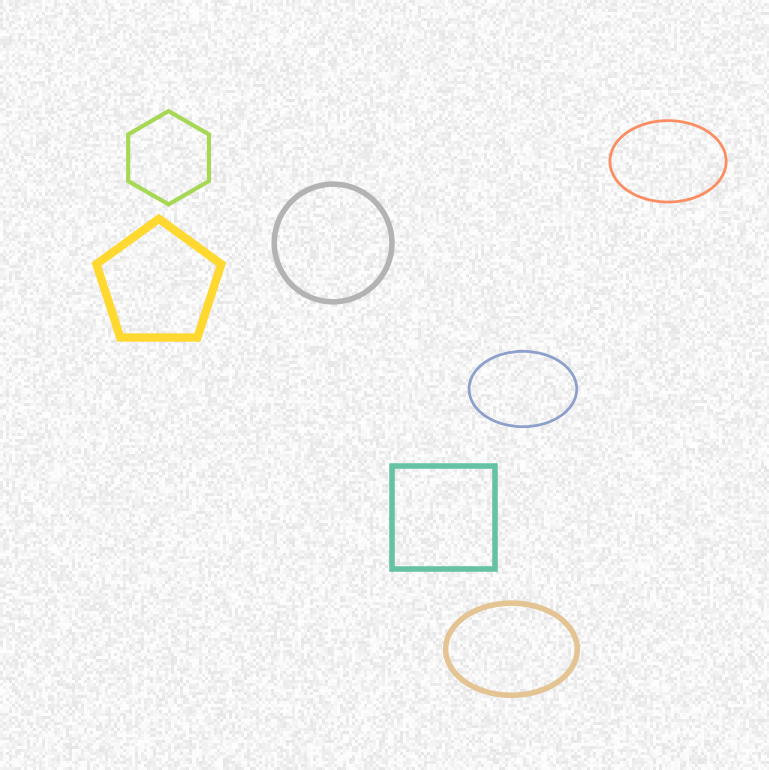[{"shape": "square", "thickness": 2, "radius": 0.33, "center": [0.576, 0.328]}, {"shape": "oval", "thickness": 1, "radius": 0.38, "center": [0.868, 0.79]}, {"shape": "oval", "thickness": 1, "radius": 0.35, "center": [0.679, 0.495]}, {"shape": "hexagon", "thickness": 1.5, "radius": 0.3, "center": [0.219, 0.795]}, {"shape": "pentagon", "thickness": 3, "radius": 0.43, "center": [0.206, 0.631]}, {"shape": "oval", "thickness": 2, "radius": 0.43, "center": [0.664, 0.157]}, {"shape": "circle", "thickness": 2, "radius": 0.38, "center": [0.433, 0.684]}]